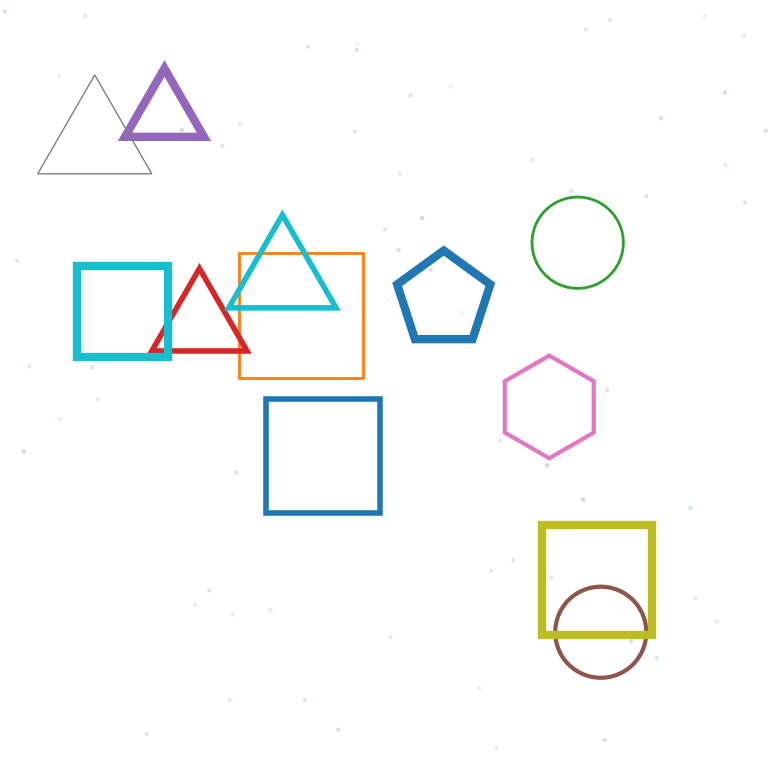[{"shape": "square", "thickness": 2, "radius": 0.37, "center": [0.419, 0.408]}, {"shape": "pentagon", "thickness": 3, "radius": 0.32, "center": [0.576, 0.611]}, {"shape": "square", "thickness": 1, "radius": 0.4, "center": [0.391, 0.59]}, {"shape": "circle", "thickness": 1, "radius": 0.3, "center": [0.75, 0.685]}, {"shape": "triangle", "thickness": 2, "radius": 0.36, "center": [0.259, 0.58]}, {"shape": "triangle", "thickness": 3, "radius": 0.3, "center": [0.214, 0.852]}, {"shape": "circle", "thickness": 1.5, "radius": 0.3, "center": [0.78, 0.179]}, {"shape": "hexagon", "thickness": 1.5, "radius": 0.33, "center": [0.713, 0.472]}, {"shape": "triangle", "thickness": 0.5, "radius": 0.43, "center": [0.123, 0.817]}, {"shape": "square", "thickness": 3, "radius": 0.36, "center": [0.776, 0.247]}, {"shape": "triangle", "thickness": 2, "radius": 0.4, "center": [0.367, 0.64]}, {"shape": "square", "thickness": 3, "radius": 0.3, "center": [0.159, 0.595]}]